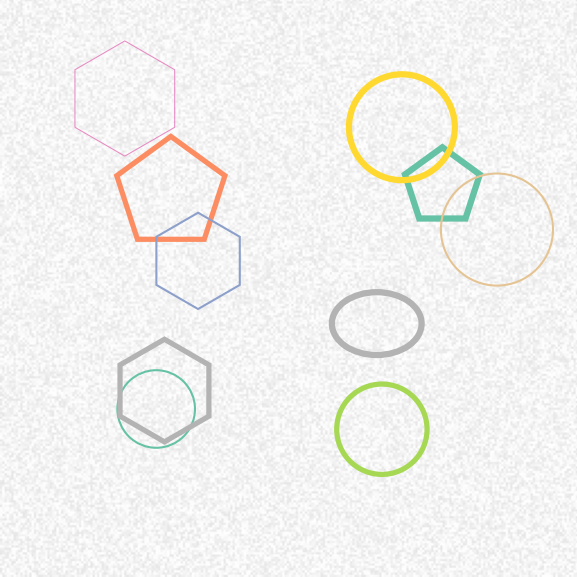[{"shape": "circle", "thickness": 1, "radius": 0.34, "center": [0.27, 0.291]}, {"shape": "pentagon", "thickness": 3, "radius": 0.34, "center": [0.766, 0.676]}, {"shape": "pentagon", "thickness": 2.5, "radius": 0.49, "center": [0.296, 0.664]}, {"shape": "hexagon", "thickness": 1, "radius": 0.42, "center": [0.343, 0.547]}, {"shape": "hexagon", "thickness": 0.5, "radius": 0.5, "center": [0.216, 0.829]}, {"shape": "circle", "thickness": 2.5, "radius": 0.39, "center": [0.661, 0.256]}, {"shape": "circle", "thickness": 3, "radius": 0.46, "center": [0.696, 0.779]}, {"shape": "circle", "thickness": 1, "radius": 0.49, "center": [0.861, 0.602]}, {"shape": "oval", "thickness": 3, "radius": 0.39, "center": [0.652, 0.439]}, {"shape": "hexagon", "thickness": 2.5, "radius": 0.44, "center": [0.285, 0.323]}]